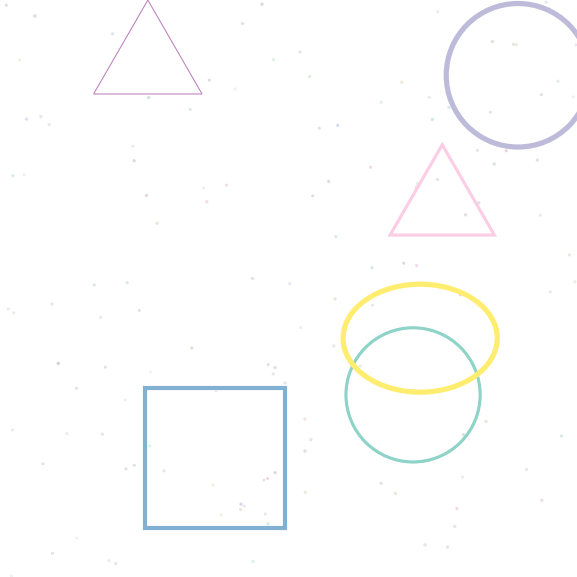[{"shape": "circle", "thickness": 1.5, "radius": 0.58, "center": [0.715, 0.315]}, {"shape": "circle", "thickness": 2.5, "radius": 0.62, "center": [0.897, 0.869]}, {"shape": "square", "thickness": 2, "radius": 0.6, "center": [0.372, 0.206]}, {"shape": "triangle", "thickness": 1.5, "radius": 0.52, "center": [0.766, 0.644]}, {"shape": "triangle", "thickness": 0.5, "radius": 0.54, "center": [0.256, 0.891]}, {"shape": "oval", "thickness": 2.5, "radius": 0.67, "center": [0.728, 0.414]}]